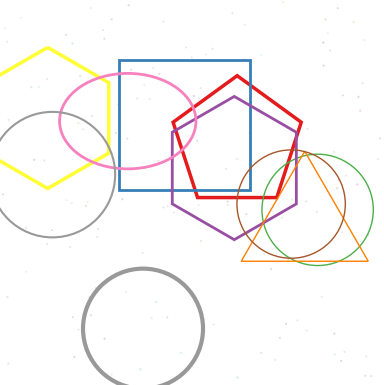[{"shape": "pentagon", "thickness": 2.5, "radius": 0.87, "center": [0.616, 0.628]}, {"shape": "square", "thickness": 2, "radius": 0.85, "center": [0.479, 0.675]}, {"shape": "circle", "thickness": 1, "radius": 0.72, "center": [0.825, 0.455]}, {"shape": "hexagon", "thickness": 2, "radius": 0.93, "center": [0.609, 0.563]}, {"shape": "triangle", "thickness": 1, "radius": 0.95, "center": [0.792, 0.417]}, {"shape": "hexagon", "thickness": 2.5, "radius": 0.92, "center": [0.124, 0.694]}, {"shape": "circle", "thickness": 1, "radius": 0.7, "center": [0.756, 0.47]}, {"shape": "oval", "thickness": 2, "radius": 0.89, "center": [0.332, 0.685]}, {"shape": "circle", "thickness": 1.5, "radius": 0.81, "center": [0.136, 0.546]}, {"shape": "circle", "thickness": 3, "radius": 0.78, "center": [0.371, 0.146]}]